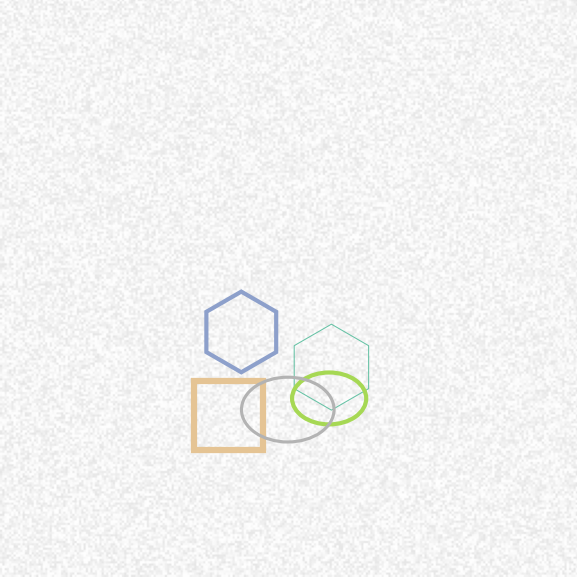[{"shape": "hexagon", "thickness": 0.5, "radius": 0.37, "center": [0.574, 0.363]}, {"shape": "hexagon", "thickness": 2, "radius": 0.35, "center": [0.418, 0.424]}, {"shape": "oval", "thickness": 2, "radius": 0.32, "center": [0.57, 0.309]}, {"shape": "square", "thickness": 3, "radius": 0.3, "center": [0.396, 0.279]}, {"shape": "oval", "thickness": 1.5, "radius": 0.4, "center": [0.498, 0.29]}]